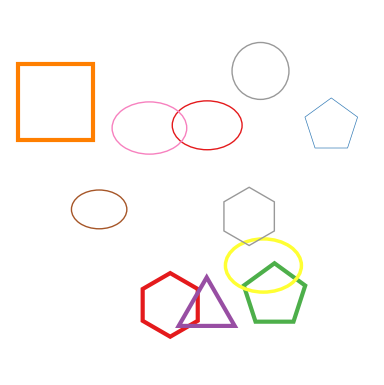[{"shape": "hexagon", "thickness": 3, "radius": 0.41, "center": [0.442, 0.208]}, {"shape": "oval", "thickness": 1, "radius": 0.45, "center": [0.538, 0.675]}, {"shape": "pentagon", "thickness": 0.5, "radius": 0.36, "center": [0.86, 0.674]}, {"shape": "pentagon", "thickness": 3, "radius": 0.42, "center": [0.713, 0.232]}, {"shape": "triangle", "thickness": 3, "radius": 0.42, "center": [0.537, 0.195]}, {"shape": "square", "thickness": 3, "radius": 0.49, "center": [0.144, 0.735]}, {"shape": "oval", "thickness": 2.5, "radius": 0.49, "center": [0.684, 0.31]}, {"shape": "oval", "thickness": 1, "radius": 0.36, "center": [0.258, 0.456]}, {"shape": "oval", "thickness": 1, "radius": 0.48, "center": [0.388, 0.667]}, {"shape": "circle", "thickness": 1, "radius": 0.37, "center": [0.677, 0.816]}, {"shape": "hexagon", "thickness": 1, "radius": 0.38, "center": [0.647, 0.438]}]